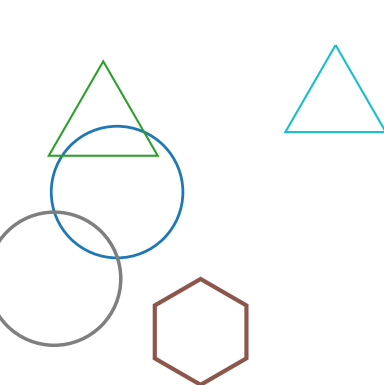[{"shape": "circle", "thickness": 2, "radius": 0.85, "center": [0.304, 0.501]}, {"shape": "triangle", "thickness": 1.5, "radius": 0.82, "center": [0.268, 0.677]}, {"shape": "hexagon", "thickness": 3, "radius": 0.69, "center": [0.521, 0.138]}, {"shape": "circle", "thickness": 2.5, "radius": 0.86, "center": [0.141, 0.276]}, {"shape": "triangle", "thickness": 1.5, "radius": 0.75, "center": [0.872, 0.732]}]